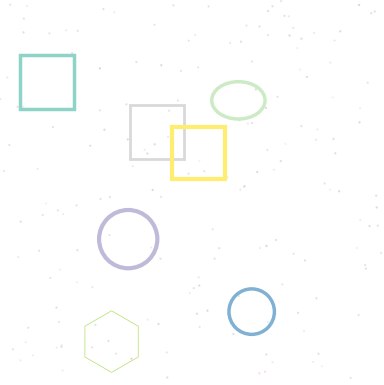[{"shape": "square", "thickness": 2.5, "radius": 0.35, "center": [0.121, 0.788]}, {"shape": "circle", "thickness": 3, "radius": 0.38, "center": [0.333, 0.379]}, {"shape": "circle", "thickness": 2.5, "radius": 0.3, "center": [0.654, 0.191]}, {"shape": "hexagon", "thickness": 0.5, "radius": 0.4, "center": [0.29, 0.113]}, {"shape": "square", "thickness": 2, "radius": 0.35, "center": [0.408, 0.657]}, {"shape": "oval", "thickness": 2.5, "radius": 0.35, "center": [0.619, 0.739]}, {"shape": "square", "thickness": 3, "radius": 0.34, "center": [0.516, 0.603]}]